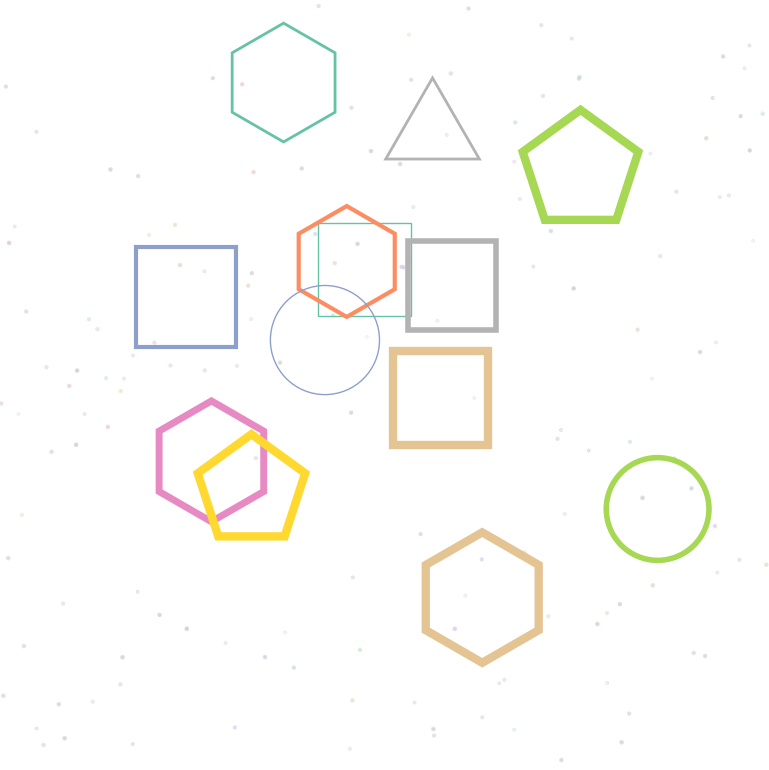[{"shape": "hexagon", "thickness": 1, "radius": 0.39, "center": [0.368, 0.893]}, {"shape": "square", "thickness": 0.5, "radius": 0.3, "center": [0.474, 0.649]}, {"shape": "hexagon", "thickness": 1.5, "radius": 0.36, "center": [0.45, 0.66]}, {"shape": "circle", "thickness": 0.5, "radius": 0.35, "center": [0.422, 0.558]}, {"shape": "square", "thickness": 1.5, "radius": 0.33, "center": [0.242, 0.615]}, {"shape": "hexagon", "thickness": 2.5, "radius": 0.39, "center": [0.275, 0.401]}, {"shape": "circle", "thickness": 2, "radius": 0.33, "center": [0.854, 0.339]}, {"shape": "pentagon", "thickness": 3, "radius": 0.39, "center": [0.754, 0.778]}, {"shape": "pentagon", "thickness": 3, "radius": 0.37, "center": [0.327, 0.363]}, {"shape": "hexagon", "thickness": 3, "radius": 0.42, "center": [0.626, 0.224]}, {"shape": "square", "thickness": 3, "radius": 0.31, "center": [0.572, 0.484]}, {"shape": "triangle", "thickness": 1, "radius": 0.35, "center": [0.562, 0.829]}, {"shape": "square", "thickness": 2, "radius": 0.29, "center": [0.587, 0.629]}]